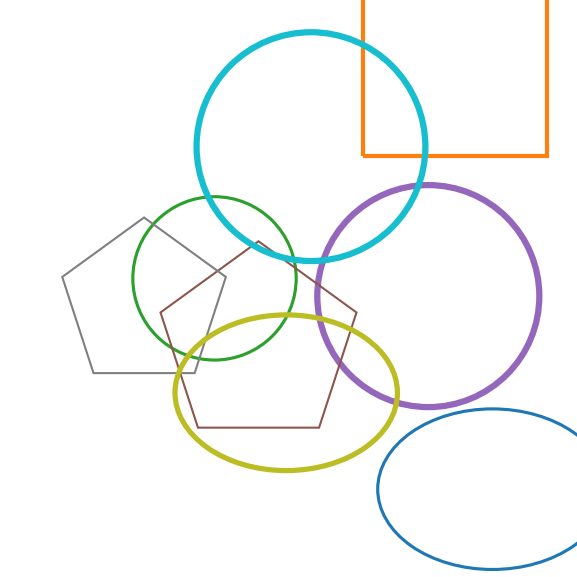[{"shape": "oval", "thickness": 1.5, "radius": 0.99, "center": [0.853, 0.152]}, {"shape": "square", "thickness": 2, "radius": 0.79, "center": [0.787, 0.887]}, {"shape": "circle", "thickness": 1.5, "radius": 0.71, "center": [0.371, 0.517]}, {"shape": "circle", "thickness": 3, "radius": 0.96, "center": [0.742, 0.486]}, {"shape": "pentagon", "thickness": 1, "radius": 0.89, "center": [0.448, 0.403]}, {"shape": "pentagon", "thickness": 1, "radius": 0.74, "center": [0.249, 0.474]}, {"shape": "oval", "thickness": 2.5, "radius": 0.96, "center": [0.496, 0.319]}, {"shape": "circle", "thickness": 3, "radius": 0.99, "center": [0.538, 0.745]}]